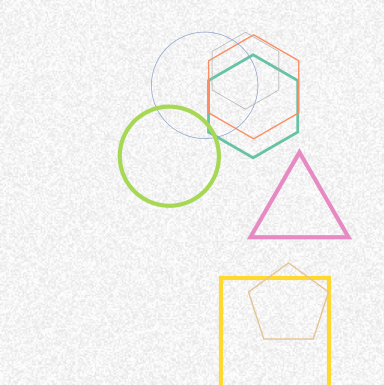[{"shape": "hexagon", "thickness": 2, "radius": 0.67, "center": [0.657, 0.724]}, {"shape": "hexagon", "thickness": 1, "radius": 0.68, "center": [0.659, 0.775]}, {"shape": "circle", "thickness": 0.5, "radius": 0.69, "center": [0.532, 0.778]}, {"shape": "triangle", "thickness": 3, "radius": 0.74, "center": [0.778, 0.457]}, {"shape": "circle", "thickness": 3, "radius": 0.64, "center": [0.44, 0.594]}, {"shape": "square", "thickness": 3, "radius": 0.7, "center": [0.715, 0.137]}, {"shape": "pentagon", "thickness": 1, "radius": 0.55, "center": [0.749, 0.208]}, {"shape": "hexagon", "thickness": 0.5, "radius": 0.5, "center": [0.638, 0.816]}]